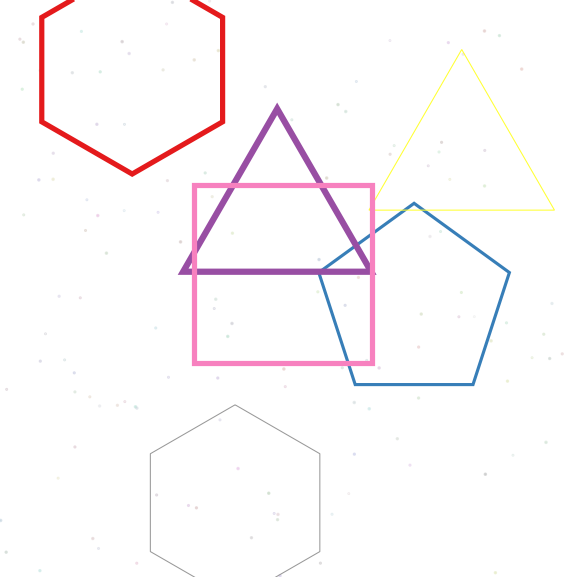[{"shape": "hexagon", "thickness": 2.5, "radius": 0.9, "center": [0.229, 0.879]}, {"shape": "pentagon", "thickness": 1.5, "radius": 0.87, "center": [0.717, 0.474]}, {"shape": "triangle", "thickness": 3, "radius": 0.94, "center": [0.48, 0.623]}, {"shape": "triangle", "thickness": 0.5, "radius": 0.93, "center": [0.8, 0.728]}, {"shape": "square", "thickness": 2.5, "radius": 0.77, "center": [0.49, 0.524]}, {"shape": "hexagon", "thickness": 0.5, "radius": 0.85, "center": [0.407, 0.129]}]